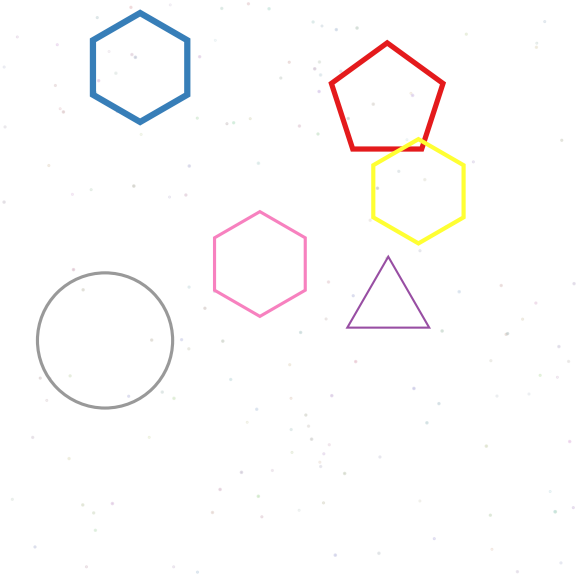[{"shape": "pentagon", "thickness": 2.5, "radius": 0.51, "center": [0.67, 0.823]}, {"shape": "hexagon", "thickness": 3, "radius": 0.47, "center": [0.243, 0.882]}, {"shape": "triangle", "thickness": 1, "radius": 0.41, "center": [0.672, 0.473]}, {"shape": "hexagon", "thickness": 2, "radius": 0.45, "center": [0.725, 0.668]}, {"shape": "hexagon", "thickness": 1.5, "radius": 0.45, "center": [0.45, 0.542]}, {"shape": "circle", "thickness": 1.5, "radius": 0.59, "center": [0.182, 0.41]}]